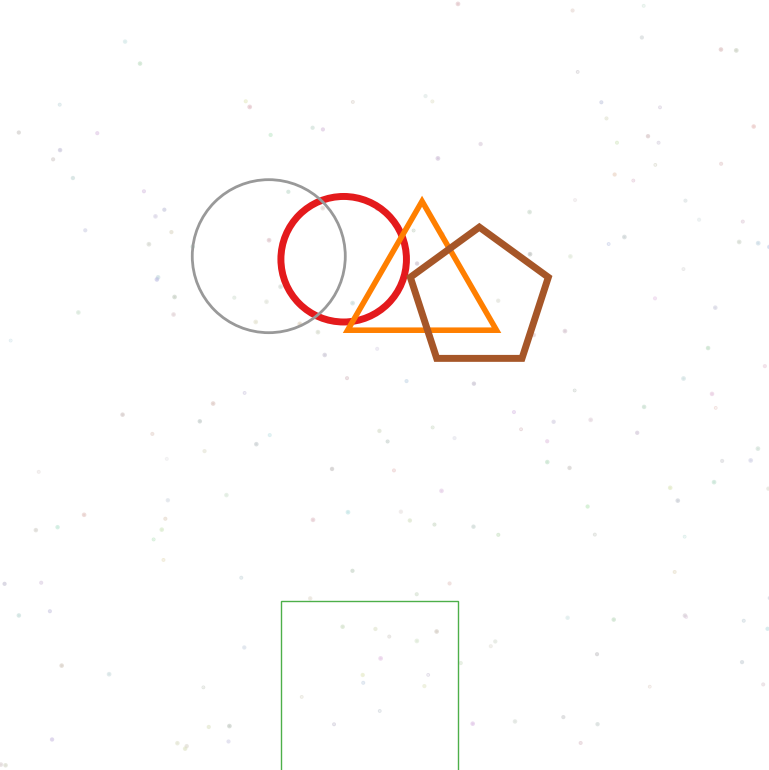[{"shape": "circle", "thickness": 2.5, "radius": 0.41, "center": [0.446, 0.663]}, {"shape": "square", "thickness": 0.5, "radius": 0.58, "center": [0.48, 0.104]}, {"shape": "triangle", "thickness": 2, "radius": 0.56, "center": [0.548, 0.627]}, {"shape": "pentagon", "thickness": 2.5, "radius": 0.47, "center": [0.623, 0.611]}, {"shape": "circle", "thickness": 1, "radius": 0.5, "center": [0.349, 0.667]}]